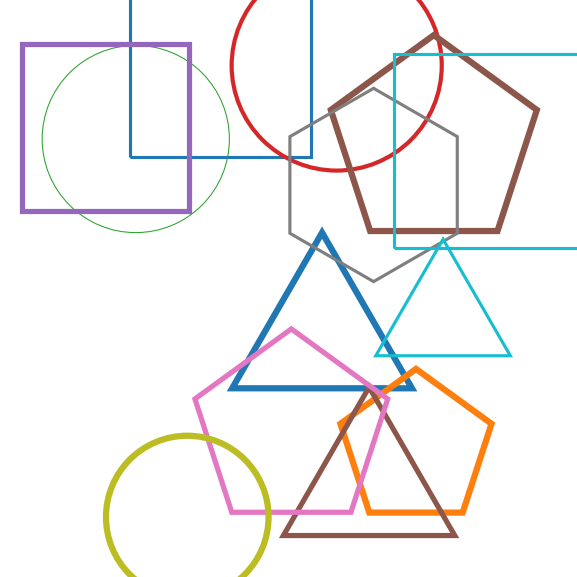[{"shape": "triangle", "thickness": 3, "radius": 0.9, "center": [0.558, 0.417]}, {"shape": "square", "thickness": 1.5, "radius": 0.79, "center": [0.382, 0.885]}, {"shape": "pentagon", "thickness": 3, "radius": 0.69, "center": [0.72, 0.223]}, {"shape": "circle", "thickness": 0.5, "radius": 0.81, "center": [0.235, 0.758]}, {"shape": "circle", "thickness": 2, "radius": 0.91, "center": [0.583, 0.886]}, {"shape": "square", "thickness": 2.5, "radius": 0.72, "center": [0.183, 0.778]}, {"shape": "pentagon", "thickness": 3, "radius": 0.94, "center": [0.751, 0.751]}, {"shape": "triangle", "thickness": 2.5, "radius": 0.86, "center": [0.639, 0.157]}, {"shape": "pentagon", "thickness": 2.5, "radius": 0.88, "center": [0.504, 0.254]}, {"shape": "hexagon", "thickness": 1.5, "radius": 0.84, "center": [0.647, 0.679]}, {"shape": "circle", "thickness": 3, "radius": 0.7, "center": [0.324, 0.104]}, {"shape": "square", "thickness": 1.5, "radius": 0.84, "center": [0.85, 0.737]}, {"shape": "triangle", "thickness": 1.5, "radius": 0.67, "center": [0.767, 0.45]}]